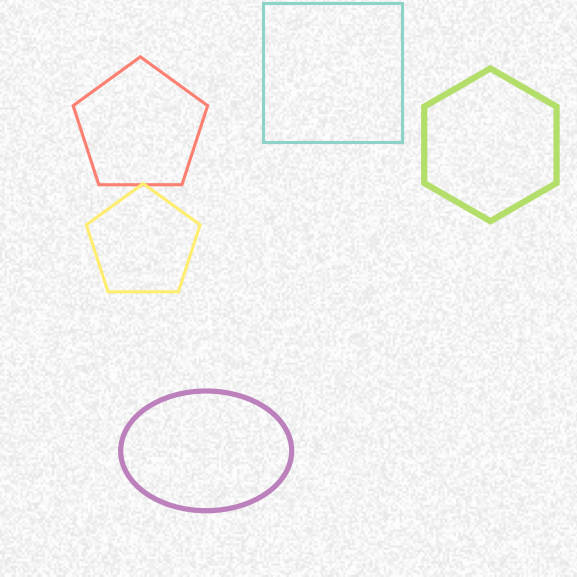[{"shape": "square", "thickness": 1.5, "radius": 0.6, "center": [0.577, 0.874]}, {"shape": "pentagon", "thickness": 1.5, "radius": 0.61, "center": [0.243, 0.778]}, {"shape": "hexagon", "thickness": 3, "radius": 0.66, "center": [0.849, 0.748]}, {"shape": "oval", "thickness": 2.5, "radius": 0.74, "center": [0.357, 0.218]}, {"shape": "pentagon", "thickness": 1.5, "radius": 0.52, "center": [0.248, 0.578]}]